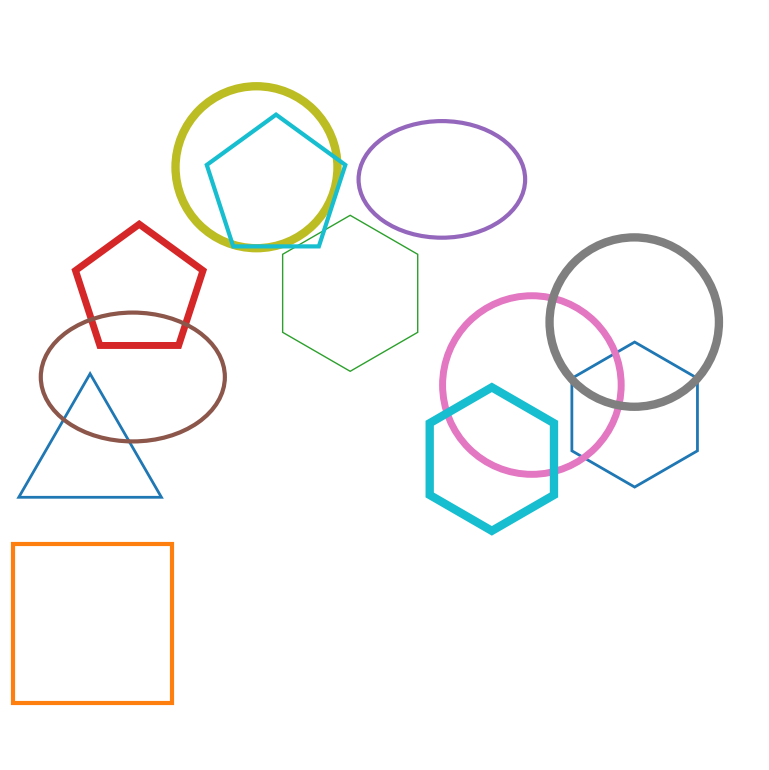[{"shape": "triangle", "thickness": 1, "radius": 0.53, "center": [0.117, 0.408]}, {"shape": "hexagon", "thickness": 1, "radius": 0.47, "center": [0.824, 0.462]}, {"shape": "square", "thickness": 1.5, "radius": 0.52, "center": [0.12, 0.19]}, {"shape": "hexagon", "thickness": 0.5, "radius": 0.51, "center": [0.455, 0.619]}, {"shape": "pentagon", "thickness": 2.5, "radius": 0.44, "center": [0.181, 0.622]}, {"shape": "oval", "thickness": 1.5, "radius": 0.54, "center": [0.574, 0.767]}, {"shape": "oval", "thickness": 1.5, "radius": 0.6, "center": [0.173, 0.51]}, {"shape": "circle", "thickness": 2.5, "radius": 0.58, "center": [0.691, 0.5]}, {"shape": "circle", "thickness": 3, "radius": 0.55, "center": [0.824, 0.582]}, {"shape": "circle", "thickness": 3, "radius": 0.53, "center": [0.333, 0.783]}, {"shape": "hexagon", "thickness": 3, "radius": 0.47, "center": [0.639, 0.404]}, {"shape": "pentagon", "thickness": 1.5, "radius": 0.47, "center": [0.359, 0.757]}]